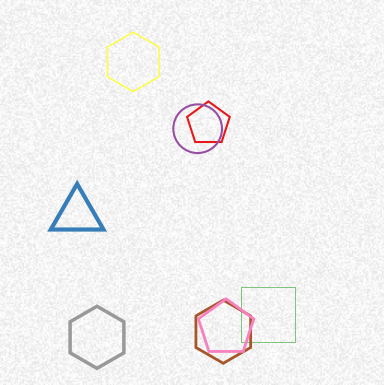[{"shape": "pentagon", "thickness": 1.5, "radius": 0.29, "center": [0.541, 0.678]}, {"shape": "triangle", "thickness": 3, "radius": 0.4, "center": [0.2, 0.443]}, {"shape": "square", "thickness": 0.5, "radius": 0.35, "center": [0.697, 0.184]}, {"shape": "circle", "thickness": 1.5, "radius": 0.32, "center": [0.513, 0.666]}, {"shape": "hexagon", "thickness": 1, "radius": 0.39, "center": [0.346, 0.839]}, {"shape": "hexagon", "thickness": 2, "radius": 0.41, "center": [0.58, 0.138]}, {"shape": "pentagon", "thickness": 2, "radius": 0.38, "center": [0.587, 0.148]}, {"shape": "hexagon", "thickness": 2.5, "radius": 0.4, "center": [0.252, 0.124]}]